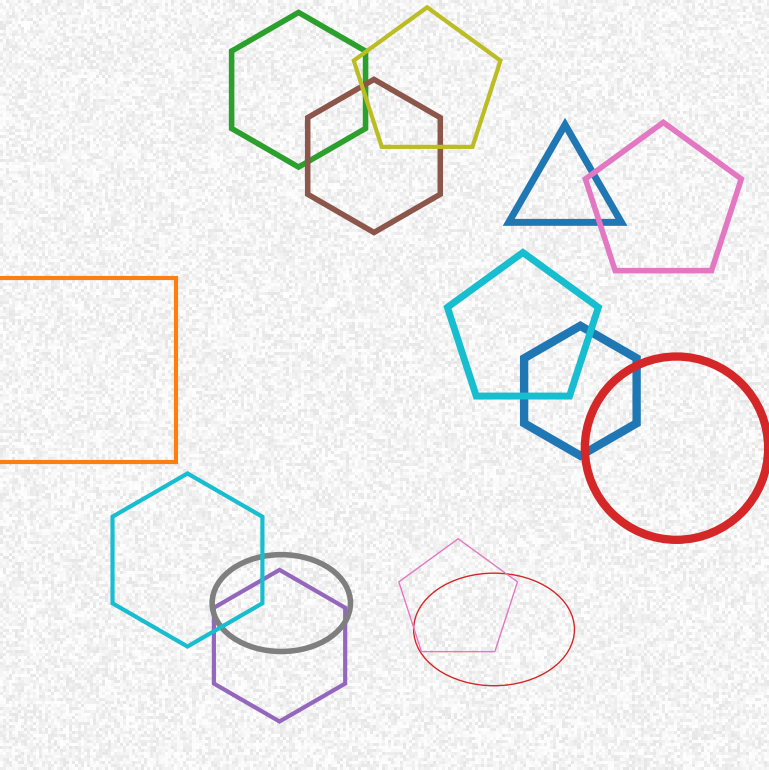[{"shape": "triangle", "thickness": 2.5, "radius": 0.42, "center": [0.734, 0.753]}, {"shape": "hexagon", "thickness": 3, "radius": 0.42, "center": [0.754, 0.493]}, {"shape": "square", "thickness": 1.5, "radius": 0.6, "center": [0.109, 0.52]}, {"shape": "hexagon", "thickness": 2, "radius": 0.5, "center": [0.388, 0.883]}, {"shape": "oval", "thickness": 0.5, "radius": 0.52, "center": [0.642, 0.183]}, {"shape": "circle", "thickness": 3, "radius": 0.6, "center": [0.879, 0.418]}, {"shape": "hexagon", "thickness": 1.5, "radius": 0.49, "center": [0.363, 0.161]}, {"shape": "hexagon", "thickness": 2, "radius": 0.5, "center": [0.486, 0.797]}, {"shape": "pentagon", "thickness": 2, "radius": 0.53, "center": [0.861, 0.735]}, {"shape": "pentagon", "thickness": 0.5, "radius": 0.41, "center": [0.595, 0.219]}, {"shape": "oval", "thickness": 2, "radius": 0.45, "center": [0.365, 0.217]}, {"shape": "pentagon", "thickness": 1.5, "radius": 0.5, "center": [0.555, 0.89]}, {"shape": "hexagon", "thickness": 1.5, "radius": 0.56, "center": [0.243, 0.273]}, {"shape": "pentagon", "thickness": 2.5, "radius": 0.52, "center": [0.679, 0.569]}]